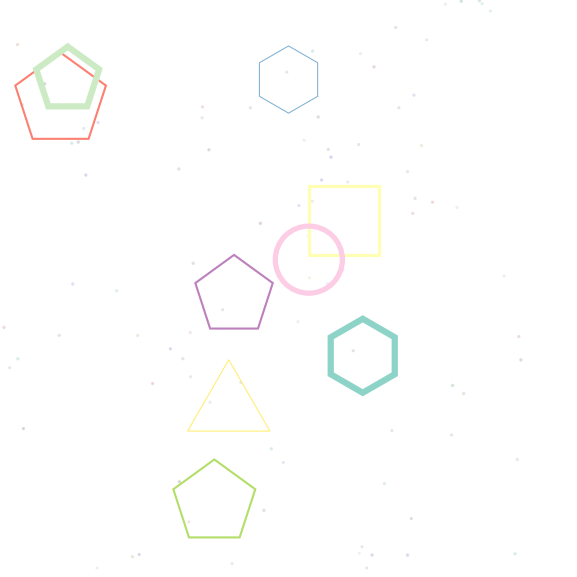[{"shape": "hexagon", "thickness": 3, "radius": 0.32, "center": [0.628, 0.383]}, {"shape": "square", "thickness": 1.5, "radius": 0.3, "center": [0.596, 0.617]}, {"shape": "pentagon", "thickness": 1, "radius": 0.41, "center": [0.105, 0.825]}, {"shape": "hexagon", "thickness": 0.5, "radius": 0.29, "center": [0.5, 0.861]}, {"shape": "pentagon", "thickness": 1, "radius": 0.37, "center": [0.371, 0.129]}, {"shape": "circle", "thickness": 2.5, "radius": 0.29, "center": [0.535, 0.55]}, {"shape": "pentagon", "thickness": 1, "radius": 0.35, "center": [0.405, 0.487]}, {"shape": "pentagon", "thickness": 3, "radius": 0.29, "center": [0.117, 0.861]}, {"shape": "triangle", "thickness": 0.5, "radius": 0.41, "center": [0.396, 0.294]}]